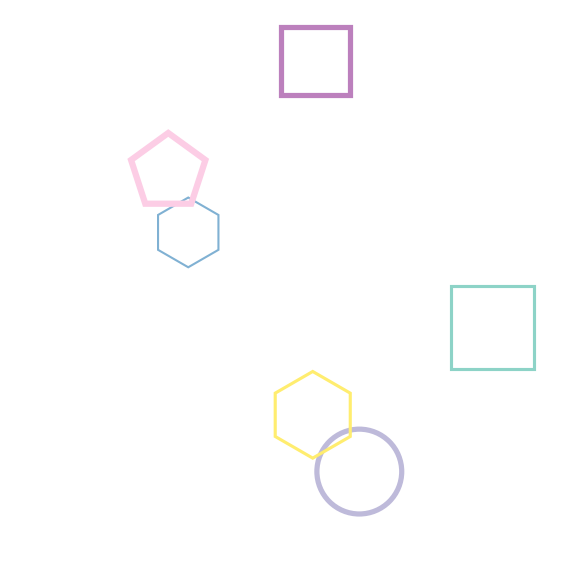[{"shape": "square", "thickness": 1.5, "radius": 0.36, "center": [0.852, 0.432]}, {"shape": "circle", "thickness": 2.5, "radius": 0.37, "center": [0.622, 0.183]}, {"shape": "hexagon", "thickness": 1, "radius": 0.3, "center": [0.326, 0.597]}, {"shape": "pentagon", "thickness": 3, "radius": 0.34, "center": [0.291, 0.701]}, {"shape": "square", "thickness": 2.5, "radius": 0.3, "center": [0.547, 0.893]}, {"shape": "hexagon", "thickness": 1.5, "radius": 0.38, "center": [0.542, 0.281]}]